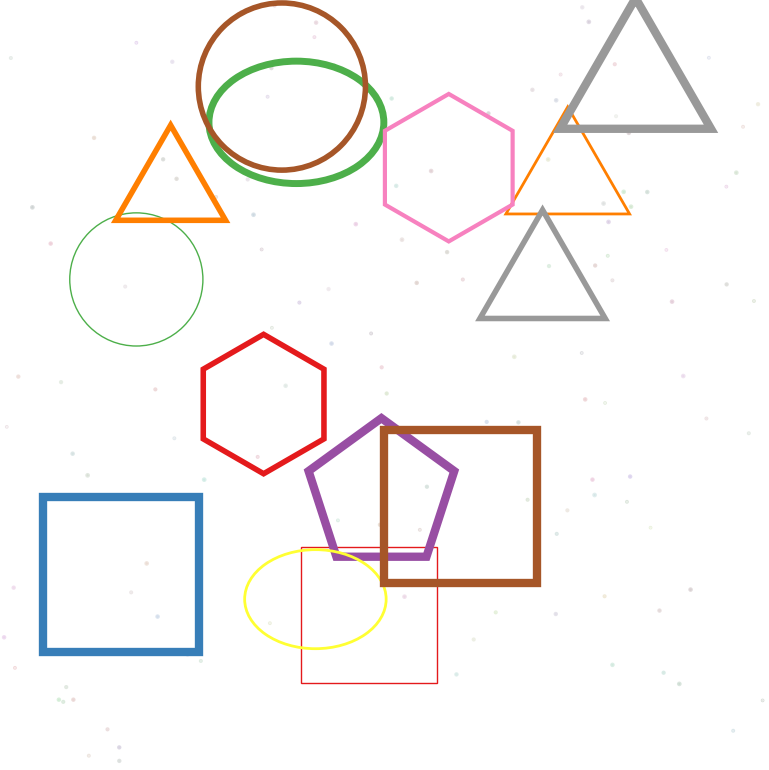[{"shape": "hexagon", "thickness": 2, "radius": 0.45, "center": [0.342, 0.475]}, {"shape": "square", "thickness": 0.5, "radius": 0.44, "center": [0.48, 0.201]}, {"shape": "square", "thickness": 3, "radius": 0.5, "center": [0.157, 0.254]}, {"shape": "circle", "thickness": 0.5, "radius": 0.43, "center": [0.177, 0.637]}, {"shape": "oval", "thickness": 2.5, "radius": 0.57, "center": [0.385, 0.841]}, {"shape": "pentagon", "thickness": 3, "radius": 0.5, "center": [0.495, 0.357]}, {"shape": "triangle", "thickness": 1, "radius": 0.46, "center": [0.737, 0.768]}, {"shape": "triangle", "thickness": 2, "radius": 0.41, "center": [0.222, 0.755]}, {"shape": "oval", "thickness": 1, "radius": 0.46, "center": [0.41, 0.222]}, {"shape": "circle", "thickness": 2, "radius": 0.54, "center": [0.366, 0.888]}, {"shape": "square", "thickness": 3, "radius": 0.5, "center": [0.598, 0.342]}, {"shape": "hexagon", "thickness": 1.5, "radius": 0.48, "center": [0.583, 0.782]}, {"shape": "triangle", "thickness": 2, "radius": 0.47, "center": [0.705, 0.633]}, {"shape": "triangle", "thickness": 3, "radius": 0.57, "center": [0.825, 0.889]}]